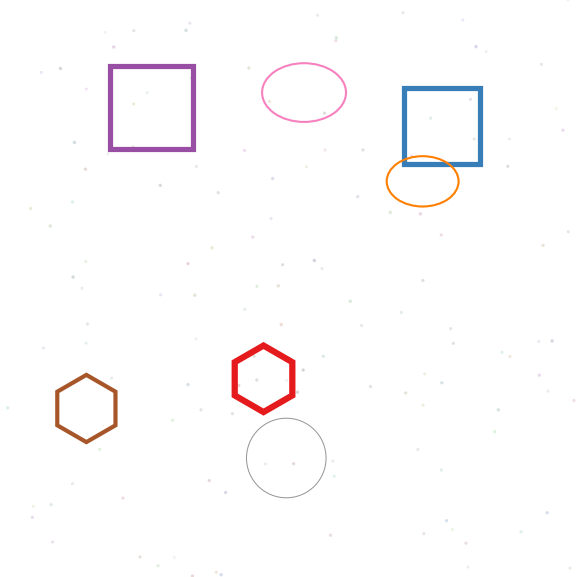[{"shape": "hexagon", "thickness": 3, "radius": 0.29, "center": [0.456, 0.343]}, {"shape": "square", "thickness": 2.5, "radius": 0.33, "center": [0.765, 0.78]}, {"shape": "square", "thickness": 2.5, "radius": 0.36, "center": [0.263, 0.813]}, {"shape": "oval", "thickness": 1, "radius": 0.31, "center": [0.732, 0.685]}, {"shape": "hexagon", "thickness": 2, "radius": 0.29, "center": [0.15, 0.292]}, {"shape": "oval", "thickness": 1, "radius": 0.36, "center": [0.526, 0.839]}, {"shape": "circle", "thickness": 0.5, "radius": 0.34, "center": [0.496, 0.206]}]